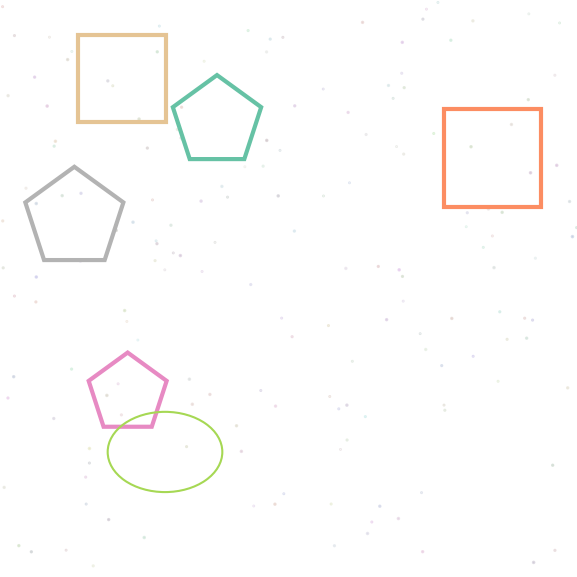[{"shape": "pentagon", "thickness": 2, "radius": 0.4, "center": [0.376, 0.789]}, {"shape": "square", "thickness": 2, "radius": 0.42, "center": [0.853, 0.726]}, {"shape": "pentagon", "thickness": 2, "radius": 0.35, "center": [0.221, 0.318]}, {"shape": "oval", "thickness": 1, "radius": 0.5, "center": [0.286, 0.217]}, {"shape": "square", "thickness": 2, "radius": 0.38, "center": [0.211, 0.863]}, {"shape": "pentagon", "thickness": 2, "radius": 0.45, "center": [0.129, 0.621]}]